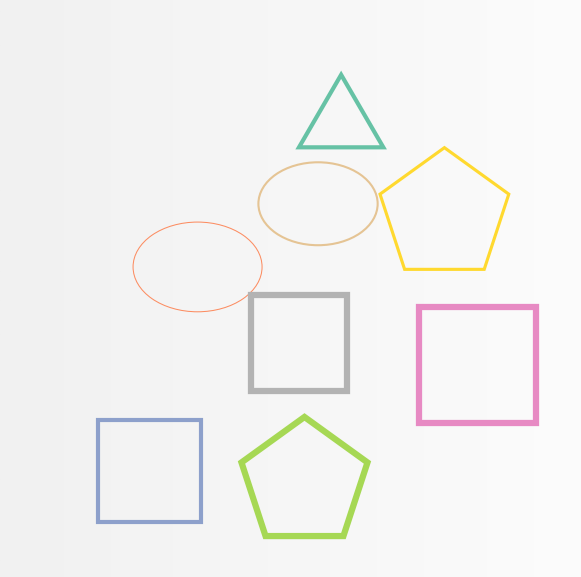[{"shape": "triangle", "thickness": 2, "radius": 0.42, "center": [0.587, 0.786]}, {"shape": "oval", "thickness": 0.5, "radius": 0.55, "center": [0.34, 0.537]}, {"shape": "square", "thickness": 2, "radius": 0.44, "center": [0.258, 0.183]}, {"shape": "square", "thickness": 3, "radius": 0.5, "center": [0.822, 0.367]}, {"shape": "pentagon", "thickness": 3, "radius": 0.57, "center": [0.524, 0.163]}, {"shape": "pentagon", "thickness": 1.5, "radius": 0.58, "center": [0.765, 0.627]}, {"shape": "oval", "thickness": 1, "radius": 0.51, "center": [0.547, 0.646]}, {"shape": "square", "thickness": 3, "radius": 0.42, "center": [0.514, 0.406]}]